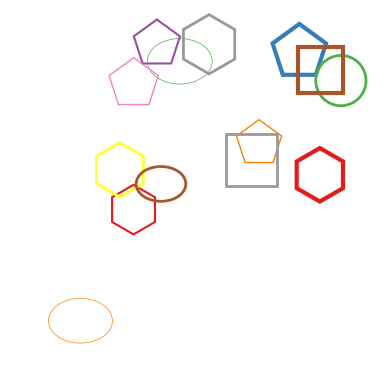[{"shape": "hexagon", "thickness": 1.5, "radius": 0.32, "center": [0.347, 0.456]}, {"shape": "hexagon", "thickness": 3, "radius": 0.35, "center": [0.831, 0.546]}, {"shape": "pentagon", "thickness": 3, "radius": 0.37, "center": [0.777, 0.865]}, {"shape": "circle", "thickness": 2, "radius": 0.33, "center": [0.885, 0.791]}, {"shape": "oval", "thickness": 0.5, "radius": 0.42, "center": [0.467, 0.841]}, {"shape": "pentagon", "thickness": 1.5, "radius": 0.32, "center": [0.408, 0.886]}, {"shape": "oval", "thickness": 0.5, "radius": 0.41, "center": [0.209, 0.167]}, {"shape": "pentagon", "thickness": 1, "radius": 0.31, "center": [0.673, 0.628]}, {"shape": "hexagon", "thickness": 2, "radius": 0.35, "center": [0.311, 0.559]}, {"shape": "oval", "thickness": 2, "radius": 0.32, "center": [0.418, 0.522]}, {"shape": "square", "thickness": 3, "radius": 0.3, "center": [0.833, 0.819]}, {"shape": "pentagon", "thickness": 1, "radius": 0.34, "center": [0.347, 0.783]}, {"shape": "hexagon", "thickness": 2, "radius": 0.38, "center": [0.543, 0.885]}, {"shape": "square", "thickness": 2, "radius": 0.33, "center": [0.653, 0.584]}]